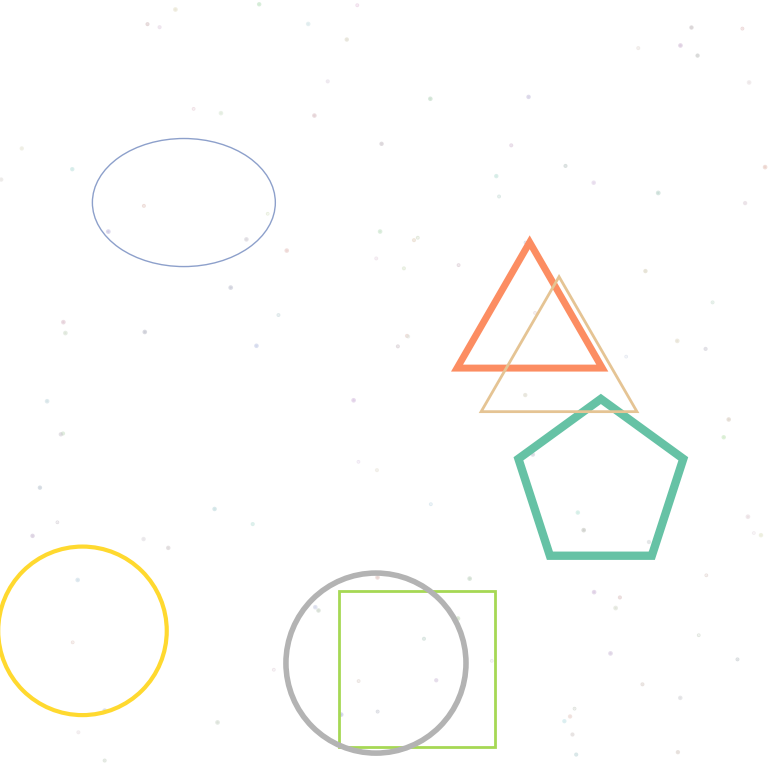[{"shape": "pentagon", "thickness": 3, "radius": 0.56, "center": [0.78, 0.369]}, {"shape": "triangle", "thickness": 2.5, "radius": 0.54, "center": [0.688, 0.576]}, {"shape": "oval", "thickness": 0.5, "radius": 0.59, "center": [0.239, 0.737]}, {"shape": "square", "thickness": 1, "radius": 0.51, "center": [0.542, 0.131]}, {"shape": "circle", "thickness": 1.5, "radius": 0.55, "center": [0.107, 0.181]}, {"shape": "triangle", "thickness": 1, "radius": 0.58, "center": [0.726, 0.524]}, {"shape": "circle", "thickness": 2, "radius": 0.58, "center": [0.488, 0.139]}]